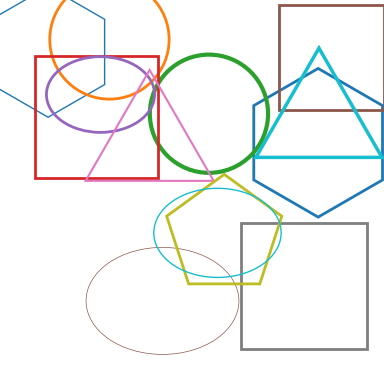[{"shape": "hexagon", "thickness": 2, "radius": 0.97, "center": [0.826, 0.629]}, {"shape": "hexagon", "thickness": 1, "radius": 0.85, "center": [0.125, 0.865]}, {"shape": "circle", "thickness": 2, "radius": 0.78, "center": [0.284, 0.898]}, {"shape": "circle", "thickness": 3, "radius": 0.77, "center": [0.543, 0.705]}, {"shape": "square", "thickness": 2, "radius": 0.8, "center": [0.251, 0.696]}, {"shape": "oval", "thickness": 2, "radius": 0.7, "center": [0.261, 0.754]}, {"shape": "square", "thickness": 2, "radius": 0.68, "center": [0.86, 0.852]}, {"shape": "oval", "thickness": 0.5, "radius": 0.99, "center": [0.422, 0.218]}, {"shape": "triangle", "thickness": 1.5, "radius": 0.96, "center": [0.389, 0.626]}, {"shape": "square", "thickness": 2, "radius": 0.82, "center": [0.788, 0.257]}, {"shape": "pentagon", "thickness": 2, "radius": 0.79, "center": [0.582, 0.39]}, {"shape": "oval", "thickness": 1, "radius": 0.83, "center": [0.565, 0.395]}, {"shape": "triangle", "thickness": 2.5, "radius": 0.95, "center": [0.828, 0.686]}]